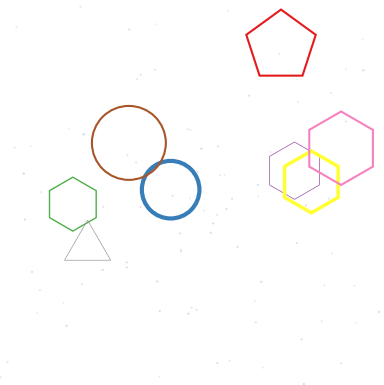[{"shape": "pentagon", "thickness": 1.5, "radius": 0.47, "center": [0.73, 0.88]}, {"shape": "circle", "thickness": 3, "radius": 0.37, "center": [0.443, 0.507]}, {"shape": "hexagon", "thickness": 1, "radius": 0.35, "center": [0.189, 0.47]}, {"shape": "hexagon", "thickness": 0.5, "radius": 0.37, "center": [0.765, 0.557]}, {"shape": "hexagon", "thickness": 2.5, "radius": 0.4, "center": [0.809, 0.527]}, {"shape": "circle", "thickness": 1.5, "radius": 0.48, "center": [0.335, 0.629]}, {"shape": "hexagon", "thickness": 1.5, "radius": 0.48, "center": [0.886, 0.615]}, {"shape": "triangle", "thickness": 0.5, "radius": 0.35, "center": [0.228, 0.359]}]